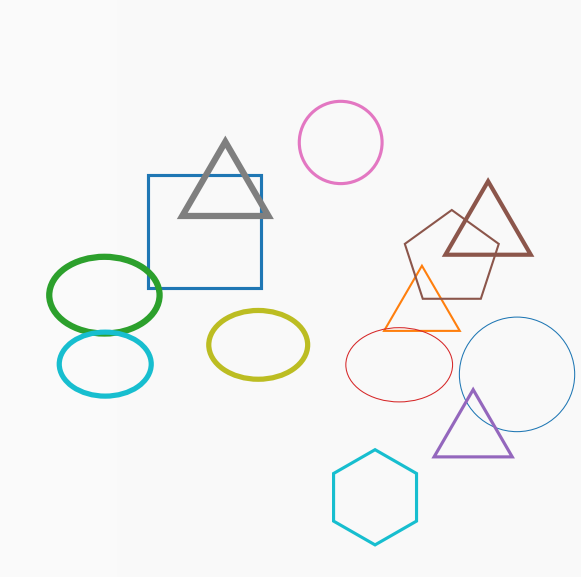[{"shape": "circle", "thickness": 0.5, "radius": 0.5, "center": [0.89, 0.351]}, {"shape": "square", "thickness": 1.5, "radius": 0.49, "center": [0.352, 0.599]}, {"shape": "triangle", "thickness": 1, "radius": 0.38, "center": [0.726, 0.464]}, {"shape": "oval", "thickness": 3, "radius": 0.47, "center": [0.18, 0.488]}, {"shape": "oval", "thickness": 0.5, "radius": 0.46, "center": [0.687, 0.367]}, {"shape": "triangle", "thickness": 1.5, "radius": 0.39, "center": [0.814, 0.247]}, {"shape": "triangle", "thickness": 2, "radius": 0.42, "center": [0.84, 0.6]}, {"shape": "pentagon", "thickness": 1, "radius": 0.42, "center": [0.777, 0.551]}, {"shape": "circle", "thickness": 1.5, "radius": 0.36, "center": [0.586, 0.752]}, {"shape": "triangle", "thickness": 3, "radius": 0.43, "center": [0.388, 0.668]}, {"shape": "oval", "thickness": 2.5, "radius": 0.43, "center": [0.444, 0.402]}, {"shape": "hexagon", "thickness": 1.5, "radius": 0.41, "center": [0.645, 0.138]}, {"shape": "oval", "thickness": 2.5, "radius": 0.4, "center": [0.181, 0.369]}]